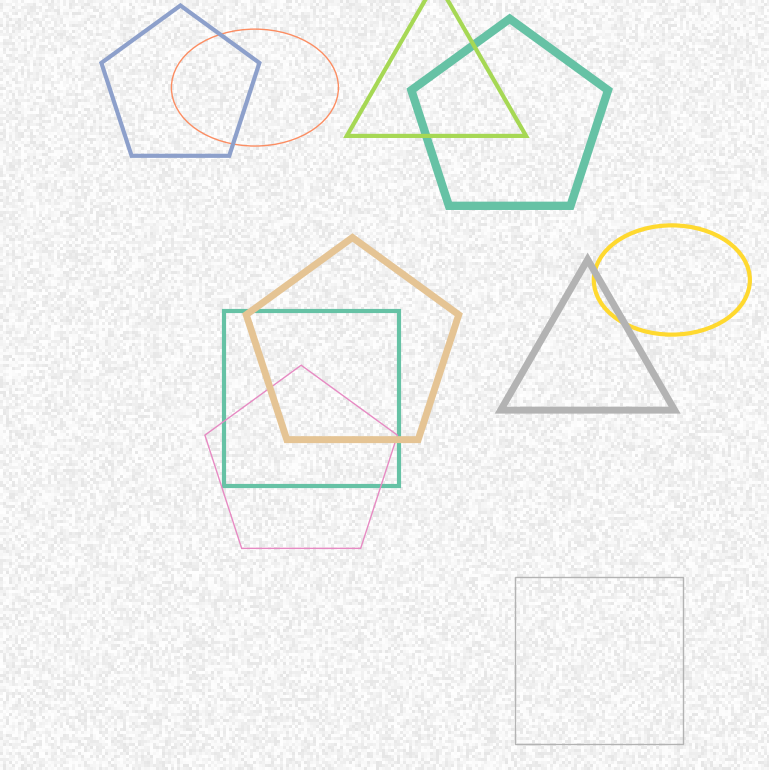[{"shape": "square", "thickness": 1.5, "radius": 0.57, "center": [0.404, 0.482]}, {"shape": "pentagon", "thickness": 3, "radius": 0.67, "center": [0.662, 0.841]}, {"shape": "oval", "thickness": 0.5, "radius": 0.54, "center": [0.331, 0.886]}, {"shape": "pentagon", "thickness": 1.5, "radius": 0.54, "center": [0.234, 0.885]}, {"shape": "pentagon", "thickness": 0.5, "radius": 0.66, "center": [0.391, 0.394]}, {"shape": "triangle", "thickness": 1.5, "radius": 0.67, "center": [0.567, 0.891]}, {"shape": "oval", "thickness": 1.5, "radius": 0.51, "center": [0.873, 0.636]}, {"shape": "pentagon", "thickness": 2.5, "radius": 0.73, "center": [0.458, 0.546]}, {"shape": "square", "thickness": 0.5, "radius": 0.54, "center": [0.778, 0.142]}, {"shape": "triangle", "thickness": 2.5, "radius": 0.65, "center": [0.763, 0.533]}]